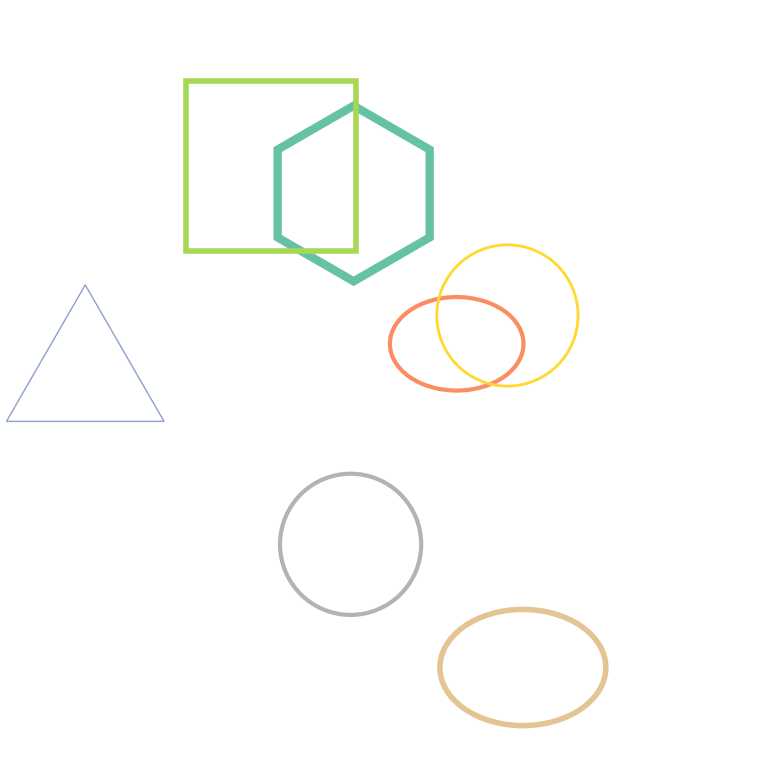[{"shape": "hexagon", "thickness": 3, "radius": 0.57, "center": [0.459, 0.749]}, {"shape": "oval", "thickness": 1.5, "radius": 0.43, "center": [0.593, 0.554]}, {"shape": "triangle", "thickness": 0.5, "radius": 0.59, "center": [0.111, 0.512]}, {"shape": "square", "thickness": 2, "radius": 0.55, "center": [0.352, 0.784]}, {"shape": "circle", "thickness": 1, "radius": 0.46, "center": [0.659, 0.59]}, {"shape": "oval", "thickness": 2, "radius": 0.54, "center": [0.679, 0.133]}, {"shape": "circle", "thickness": 1.5, "radius": 0.46, "center": [0.455, 0.293]}]